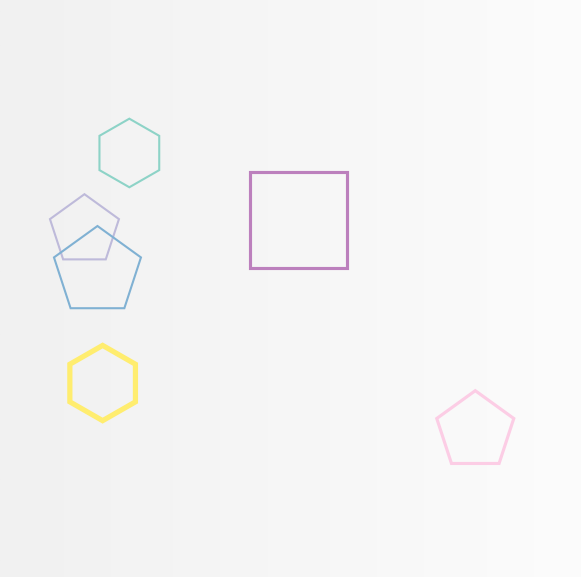[{"shape": "hexagon", "thickness": 1, "radius": 0.3, "center": [0.223, 0.734]}, {"shape": "pentagon", "thickness": 1, "radius": 0.31, "center": [0.145, 0.6]}, {"shape": "pentagon", "thickness": 1, "radius": 0.39, "center": [0.168, 0.529]}, {"shape": "pentagon", "thickness": 1.5, "radius": 0.35, "center": [0.818, 0.253]}, {"shape": "square", "thickness": 1.5, "radius": 0.41, "center": [0.514, 0.619]}, {"shape": "hexagon", "thickness": 2.5, "radius": 0.33, "center": [0.177, 0.336]}]